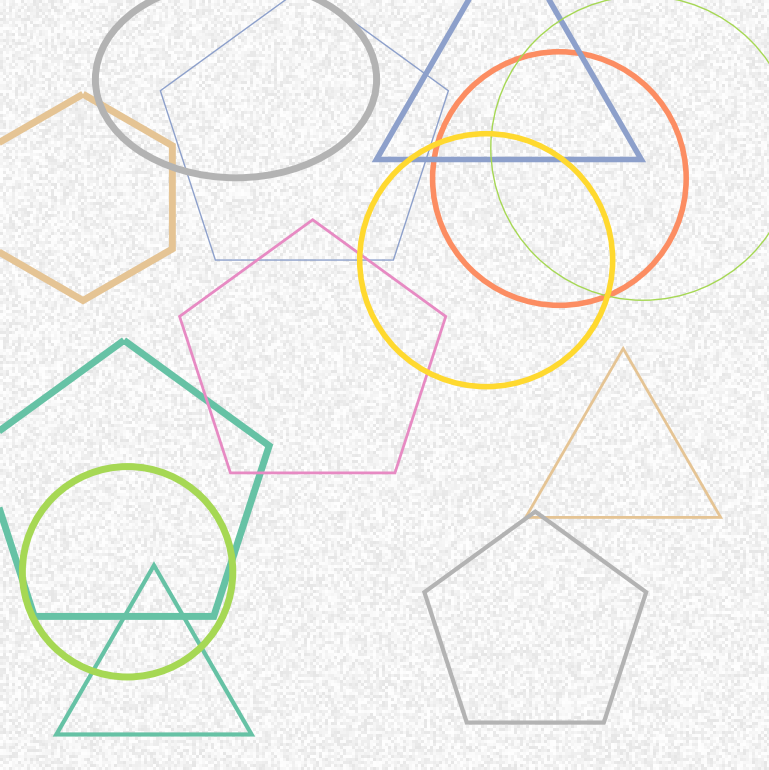[{"shape": "triangle", "thickness": 1.5, "radius": 0.73, "center": [0.2, 0.119]}, {"shape": "pentagon", "thickness": 2.5, "radius": 0.99, "center": [0.161, 0.36]}, {"shape": "circle", "thickness": 2, "radius": 0.82, "center": [0.726, 0.768]}, {"shape": "pentagon", "thickness": 0.5, "radius": 0.98, "center": [0.395, 0.821]}, {"shape": "triangle", "thickness": 2, "radius": 0.99, "center": [0.661, 0.892]}, {"shape": "pentagon", "thickness": 1, "radius": 0.91, "center": [0.406, 0.533]}, {"shape": "circle", "thickness": 0.5, "radius": 0.99, "center": [0.835, 0.808]}, {"shape": "circle", "thickness": 2.5, "radius": 0.68, "center": [0.166, 0.257]}, {"shape": "circle", "thickness": 2, "radius": 0.82, "center": [0.631, 0.662]}, {"shape": "triangle", "thickness": 1, "radius": 0.73, "center": [0.809, 0.401]}, {"shape": "hexagon", "thickness": 2.5, "radius": 0.67, "center": [0.108, 0.744]}, {"shape": "oval", "thickness": 2.5, "radius": 0.91, "center": [0.306, 0.897]}, {"shape": "pentagon", "thickness": 1.5, "radius": 0.76, "center": [0.695, 0.184]}]